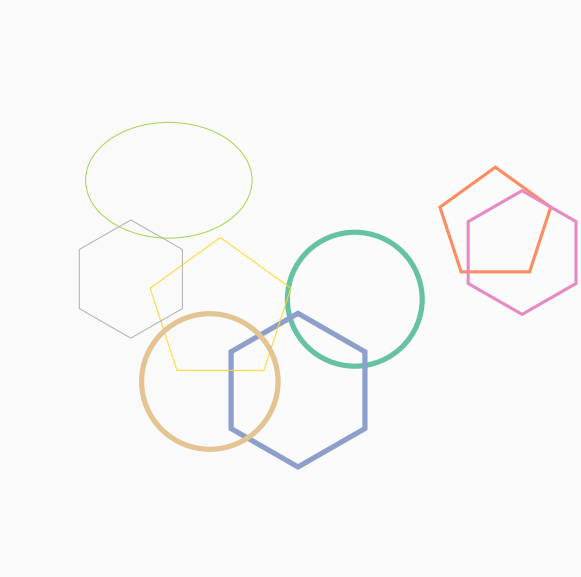[{"shape": "circle", "thickness": 2.5, "radius": 0.58, "center": [0.61, 0.481]}, {"shape": "pentagon", "thickness": 1.5, "radius": 0.5, "center": [0.852, 0.609]}, {"shape": "hexagon", "thickness": 2.5, "radius": 0.66, "center": [0.513, 0.324]}, {"shape": "hexagon", "thickness": 1.5, "radius": 0.54, "center": [0.898, 0.562]}, {"shape": "oval", "thickness": 0.5, "radius": 0.72, "center": [0.29, 0.687]}, {"shape": "pentagon", "thickness": 0.5, "radius": 0.64, "center": [0.379, 0.461]}, {"shape": "circle", "thickness": 2.5, "radius": 0.59, "center": [0.361, 0.339]}, {"shape": "hexagon", "thickness": 0.5, "radius": 0.51, "center": [0.225, 0.516]}]